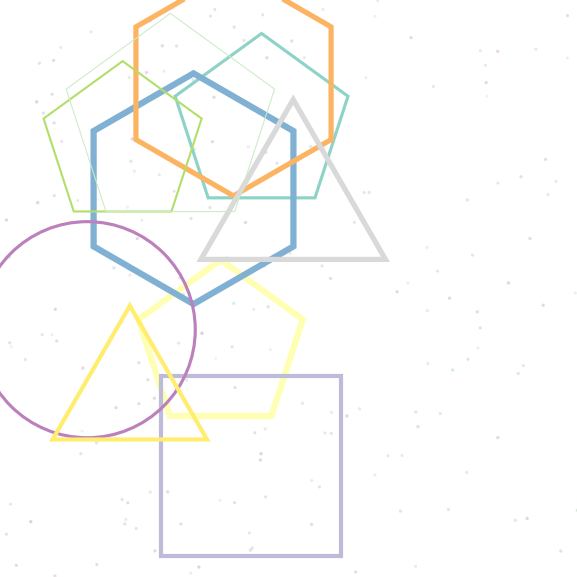[{"shape": "pentagon", "thickness": 1.5, "radius": 0.79, "center": [0.453, 0.784]}, {"shape": "pentagon", "thickness": 3, "radius": 0.75, "center": [0.382, 0.4]}, {"shape": "square", "thickness": 2, "radius": 0.78, "center": [0.435, 0.192]}, {"shape": "hexagon", "thickness": 3, "radius": 1.0, "center": [0.335, 0.672]}, {"shape": "hexagon", "thickness": 2.5, "radius": 0.98, "center": [0.404, 0.855]}, {"shape": "pentagon", "thickness": 1, "radius": 0.72, "center": [0.212, 0.749]}, {"shape": "triangle", "thickness": 2.5, "radius": 0.92, "center": [0.508, 0.642]}, {"shape": "circle", "thickness": 1.5, "radius": 0.94, "center": [0.151, 0.428]}, {"shape": "pentagon", "thickness": 0.5, "radius": 0.95, "center": [0.295, 0.786]}, {"shape": "triangle", "thickness": 2, "radius": 0.77, "center": [0.225, 0.315]}]